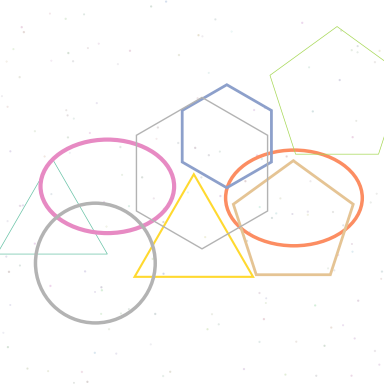[{"shape": "triangle", "thickness": 0.5, "radius": 0.83, "center": [0.136, 0.423]}, {"shape": "oval", "thickness": 2.5, "radius": 0.89, "center": [0.763, 0.486]}, {"shape": "hexagon", "thickness": 2, "radius": 0.67, "center": [0.589, 0.646]}, {"shape": "oval", "thickness": 3, "radius": 0.87, "center": [0.279, 0.516]}, {"shape": "pentagon", "thickness": 0.5, "radius": 0.92, "center": [0.875, 0.748]}, {"shape": "triangle", "thickness": 1.5, "radius": 0.89, "center": [0.503, 0.37]}, {"shape": "pentagon", "thickness": 2, "radius": 0.82, "center": [0.762, 0.419]}, {"shape": "circle", "thickness": 2.5, "radius": 0.78, "center": [0.248, 0.317]}, {"shape": "hexagon", "thickness": 1, "radius": 0.98, "center": [0.525, 0.55]}]